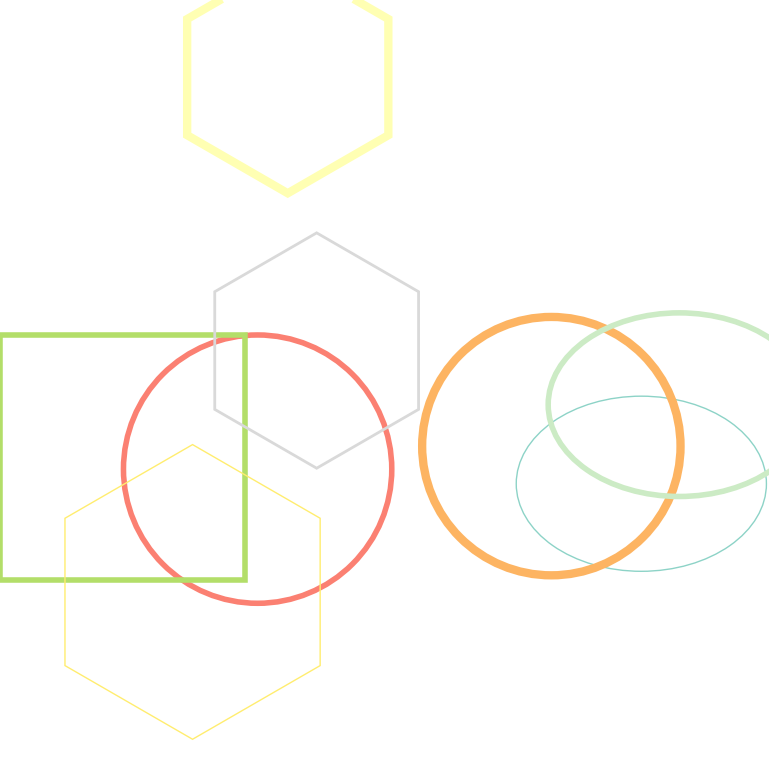[{"shape": "oval", "thickness": 0.5, "radius": 0.81, "center": [0.833, 0.372]}, {"shape": "hexagon", "thickness": 3, "radius": 0.75, "center": [0.374, 0.9]}, {"shape": "circle", "thickness": 2, "radius": 0.87, "center": [0.335, 0.391]}, {"shape": "circle", "thickness": 3, "radius": 0.84, "center": [0.716, 0.421]}, {"shape": "square", "thickness": 2, "radius": 0.79, "center": [0.159, 0.406]}, {"shape": "hexagon", "thickness": 1, "radius": 0.76, "center": [0.411, 0.545]}, {"shape": "oval", "thickness": 2, "radius": 0.85, "center": [0.882, 0.474]}, {"shape": "hexagon", "thickness": 0.5, "radius": 0.96, "center": [0.25, 0.231]}]